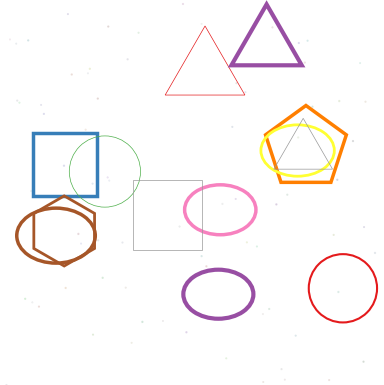[{"shape": "circle", "thickness": 1.5, "radius": 0.44, "center": [0.891, 0.251]}, {"shape": "triangle", "thickness": 0.5, "radius": 0.6, "center": [0.533, 0.813]}, {"shape": "square", "thickness": 2.5, "radius": 0.41, "center": [0.169, 0.573]}, {"shape": "circle", "thickness": 0.5, "radius": 0.46, "center": [0.272, 0.554]}, {"shape": "triangle", "thickness": 3, "radius": 0.53, "center": [0.692, 0.883]}, {"shape": "oval", "thickness": 3, "radius": 0.45, "center": [0.567, 0.236]}, {"shape": "pentagon", "thickness": 2.5, "radius": 0.55, "center": [0.795, 0.616]}, {"shape": "oval", "thickness": 2, "radius": 0.48, "center": [0.773, 0.609]}, {"shape": "oval", "thickness": 2.5, "radius": 0.51, "center": [0.145, 0.388]}, {"shape": "hexagon", "thickness": 2, "radius": 0.46, "center": [0.167, 0.4]}, {"shape": "oval", "thickness": 2.5, "radius": 0.46, "center": [0.572, 0.455]}, {"shape": "square", "thickness": 0.5, "radius": 0.45, "center": [0.435, 0.441]}, {"shape": "triangle", "thickness": 0.5, "radius": 0.44, "center": [0.788, 0.605]}]